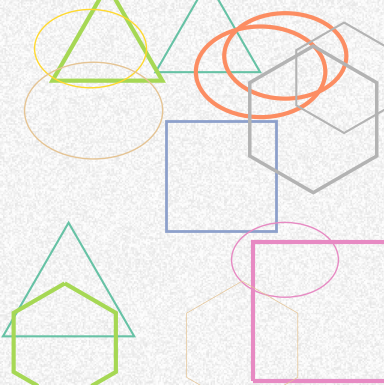[{"shape": "triangle", "thickness": 1.5, "radius": 0.98, "center": [0.178, 0.225]}, {"shape": "triangle", "thickness": 1.5, "radius": 0.78, "center": [0.54, 0.891]}, {"shape": "oval", "thickness": 3, "radius": 0.84, "center": [0.677, 0.813]}, {"shape": "oval", "thickness": 3, "radius": 0.79, "center": [0.741, 0.855]}, {"shape": "square", "thickness": 2, "radius": 0.71, "center": [0.575, 0.542]}, {"shape": "square", "thickness": 3, "radius": 0.91, "center": [0.839, 0.191]}, {"shape": "oval", "thickness": 1, "radius": 0.69, "center": [0.74, 0.325]}, {"shape": "triangle", "thickness": 3, "radius": 0.82, "center": [0.279, 0.873]}, {"shape": "hexagon", "thickness": 3, "radius": 0.77, "center": [0.168, 0.111]}, {"shape": "oval", "thickness": 1, "radius": 0.73, "center": [0.235, 0.874]}, {"shape": "hexagon", "thickness": 0.5, "radius": 0.83, "center": [0.629, 0.103]}, {"shape": "oval", "thickness": 1, "radius": 0.9, "center": [0.243, 0.713]}, {"shape": "hexagon", "thickness": 2.5, "radius": 0.95, "center": [0.814, 0.69]}, {"shape": "hexagon", "thickness": 1.5, "radius": 0.72, "center": [0.894, 0.798]}]